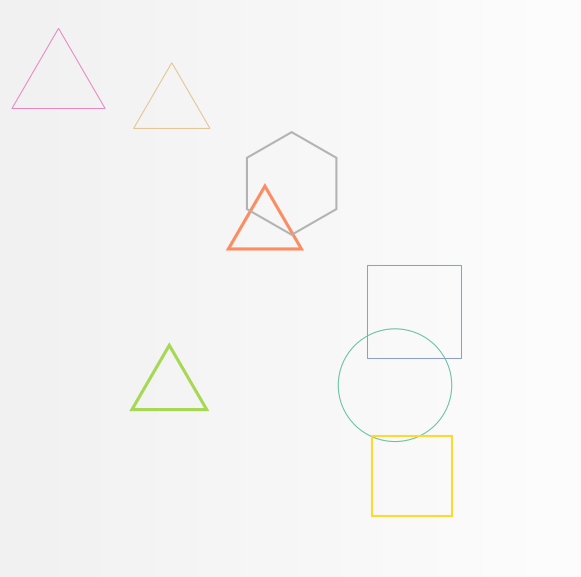[{"shape": "circle", "thickness": 0.5, "radius": 0.49, "center": [0.68, 0.332]}, {"shape": "triangle", "thickness": 1.5, "radius": 0.36, "center": [0.456, 0.604]}, {"shape": "square", "thickness": 0.5, "radius": 0.4, "center": [0.712, 0.459]}, {"shape": "triangle", "thickness": 0.5, "radius": 0.46, "center": [0.101, 0.858]}, {"shape": "triangle", "thickness": 1.5, "radius": 0.37, "center": [0.291, 0.327]}, {"shape": "square", "thickness": 1, "radius": 0.35, "center": [0.708, 0.175]}, {"shape": "triangle", "thickness": 0.5, "radius": 0.38, "center": [0.296, 0.815]}, {"shape": "hexagon", "thickness": 1, "radius": 0.44, "center": [0.502, 0.681]}]